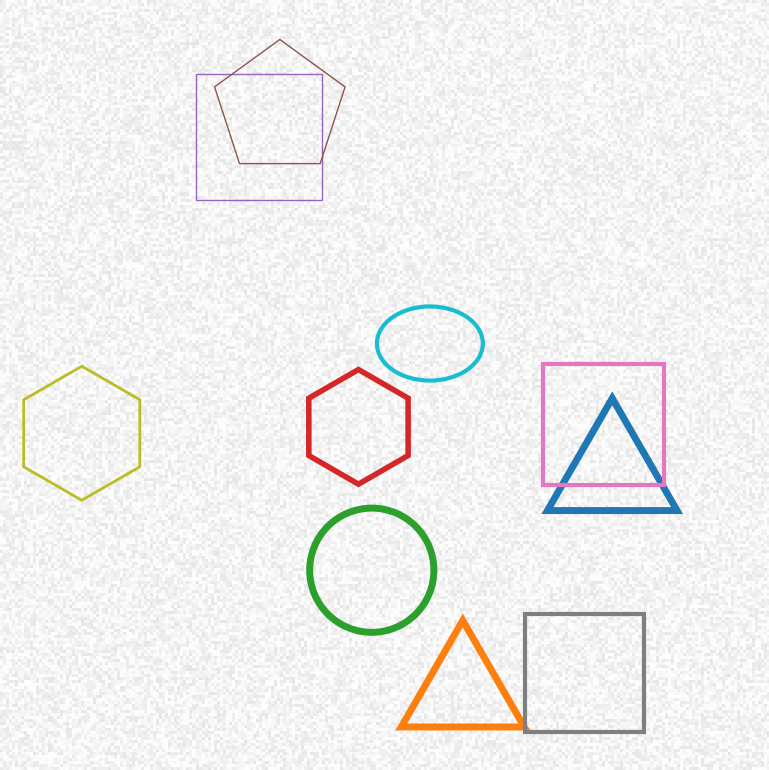[{"shape": "triangle", "thickness": 2.5, "radius": 0.49, "center": [0.795, 0.386]}, {"shape": "triangle", "thickness": 2.5, "radius": 0.46, "center": [0.601, 0.102]}, {"shape": "circle", "thickness": 2.5, "radius": 0.4, "center": [0.483, 0.259]}, {"shape": "hexagon", "thickness": 2, "radius": 0.37, "center": [0.466, 0.446]}, {"shape": "square", "thickness": 0.5, "radius": 0.41, "center": [0.337, 0.822]}, {"shape": "pentagon", "thickness": 0.5, "radius": 0.45, "center": [0.363, 0.86]}, {"shape": "square", "thickness": 1.5, "radius": 0.39, "center": [0.784, 0.449]}, {"shape": "square", "thickness": 1.5, "radius": 0.38, "center": [0.759, 0.126]}, {"shape": "hexagon", "thickness": 1, "radius": 0.44, "center": [0.106, 0.437]}, {"shape": "oval", "thickness": 1.5, "radius": 0.34, "center": [0.558, 0.554]}]